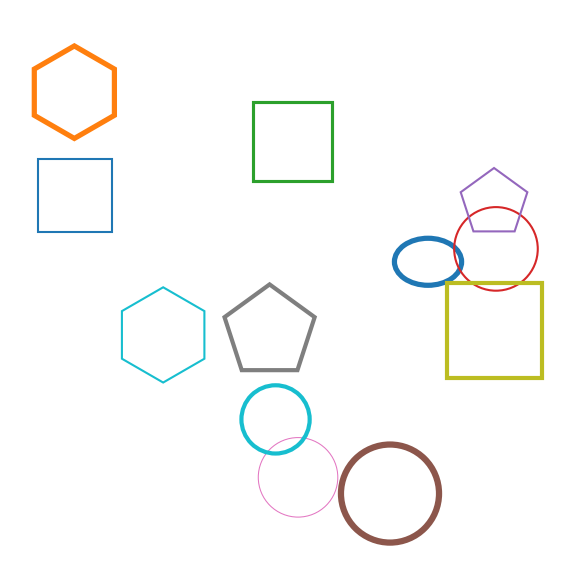[{"shape": "square", "thickness": 1, "radius": 0.32, "center": [0.13, 0.661]}, {"shape": "oval", "thickness": 2.5, "radius": 0.29, "center": [0.741, 0.546]}, {"shape": "hexagon", "thickness": 2.5, "radius": 0.4, "center": [0.129, 0.839]}, {"shape": "square", "thickness": 1.5, "radius": 0.34, "center": [0.507, 0.754]}, {"shape": "circle", "thickness": 1, "radius": 0.36, "center": [0.859, 0.568]}, {"shape": "pentagon", "thickness": 1, "radius": 0.3, "center": [0.855, 0.648]}, {"shape": "circle", "thickness": 3, "radius": 0.42, "center": [0.675, 0.144]}, {"shape": "circle", "thickness": 0.5, "radius": 0.34, "center": [0.516, 0.173]}, {"shape": "pentagon", "thickness": 2, "radius": 0.41, "center": [0.467, 0.425]}, {"shape": "square", "thickness": 2, "radius": 0.41, "center": [0.856, 0.427]}, {"shape": "circle", "thickness": 2, "radius": 0.3, "center": [0.477, 0.273]}, {"shape": "hexagon", "thickness": 1, "radius": 0.41, "center": [0.283, 0.419]}]